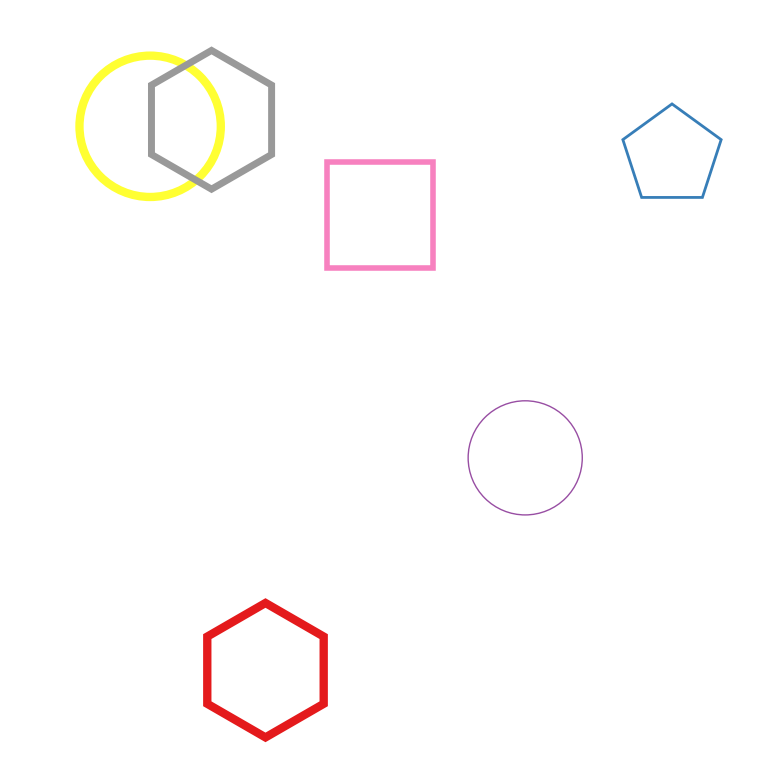[{"shape": "hexagon", "thickness": 3, "radius": 0.44, "center": [0.345, 0.13]}, {"shape": "pentagon", "thickness": 1, "radius": 0.34, "center": [0.873, 0.798]}, {"shape": "circle", "thickness": 0.5, "radius": 0.37, "center": [0.682, 0.405]}, {"shape": "circle", "thickness": 3, "radius": 0.46, "center": [0.195, 0.836]}, {"shape": "square", "thickness": 2, "radius": 0.34, "center": [0.494, 0.721]}, {"shape": "hexagon", "thickness": 2.5, "radius": 0.45, "center": [0.275, 0.844]}]